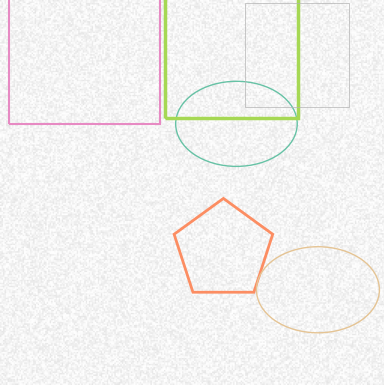[{"shape": "oval", "thickness": 1, "radius": 0.79, "center": [0.614, 0.678]}, {"shape": "pentagon", "thickness": 2, "radius": 0.67, "center": [0.58, 0.35]}, {"shape": "square", "thickness": 1.5, "radius": 0.98, "center": [0.219, 0.874]}, {"shape": "square", "thickness": 2.5, "radius": 0.86, "center": [0.601, 0.865]}, {"shape": "oval", "thickness": 1, "radius": 0.8, "center": [0.826, 0.247]}, {"shape": "square", "thickness": 0.5, "radius": 0.67, "center": [0.771, 0.858]}]